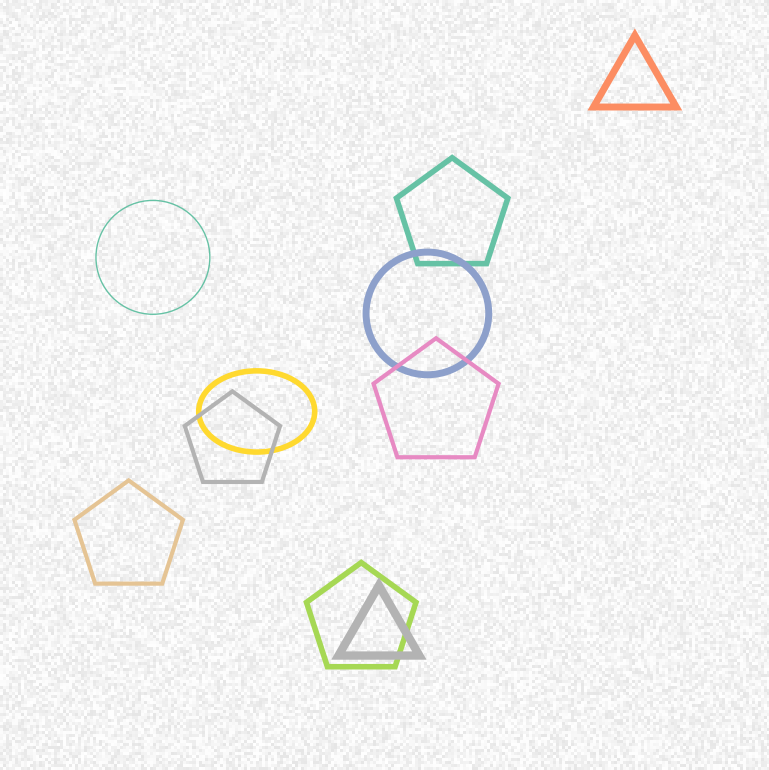[{"shape": "pentagon", "thickness": 2, "radius": 0.38, "center": [0.587, 0.719]}, {"shape": "circle", "thickness": 0.5, "radius": 0.37, "center": [0.199, 0.666]}, {"shape": "triangle", "thickness": 2.5, "radius": 0.31, "center": [0.825, 0.892]}, {"shape": "circle", "thickness": 2.5, "radius": 0.4, "center": [0.555, 0.593]}, {"shape": "pentagon", "thickness": 1.5, "radius": 0.43, "center": [0.566, 0.475]}, {"shape": "pentagon", "thickness": 2, "radius": 0.37, "center": [0.469, 0.195]}, {"shape": "oval", "thickness": 2, "radius": 0.38, "center": [0.333, 0.466]}, {"shape": "pentagon", "thickness": 1.5, "radius": 0.37, "center": [0.167, 0.302]}, {"shape": "triangle", "thickness": 3, "radius": 0.3, "center": [0.492, 0.179]}, {"shape": "pentagon", "thickness": 1.5, "radius": 0.33, "center": [0.302, 0.427]}]